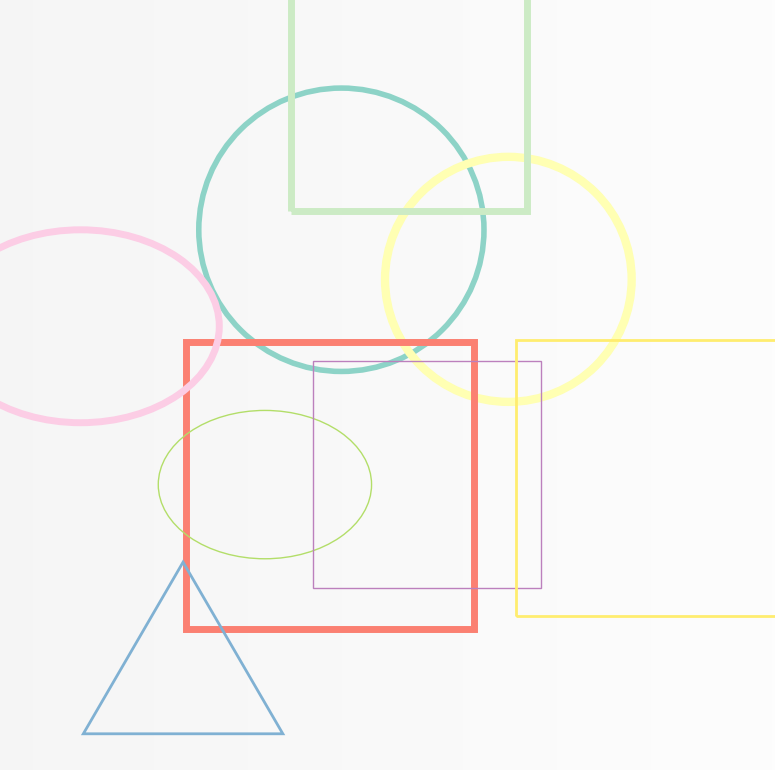[{"shape": "circle", "thickness": 2, "radius": 0.92, "center": [0.44, 0.702]}, {"shape": "circle", "thickness": 3, "radius": 0.8, "center": [0.656, 0.637]}, {"shape": "square", "thickness": 2.5, "radius": 0.93, "center": [0.426, 0.369]}, {"shape": "triangle", "thickness": 1, "radius": 0.74, "center": [0.236, 0.121]}, {"shape": "oval", "thickness": 0.5, "radius": 0.69, "center": [0.342, 0.371]}, {"shape": "oval", "thickness": 2.5, "radius": 0.89, "center": [0.104, 0.576]}, {"shape": "square", "thickness": 0.5, "radius": 0.74, "center": [0.551, 0.384]}, {"shape": "square", "thickness": 2.5, "radius": 0.76, "center": [0.528, 0.879]}, {"shape": "square", "thickness": 1, "radius": 0.9, "center": [0.845, 0.38]}]